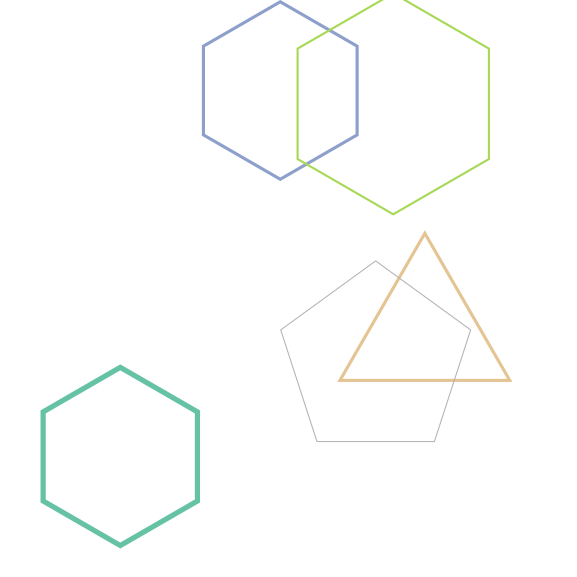[{"shape": "hexagon", "thickness": 2.5, "radius": 0.77, "center": [0.208, 0.209]}, {"shape": "hexagon", "thickness": 1.5, "radius": 0.77, "center": [0.485, 0.842]}, {"shape": "hexagon", "thickness": 1, "radius": 0.96, "center": [0.681, 0.819]}, {"shape": "triangle", "thickness": 1.5, "radius": 0.85, "center": [0.736, 0.425]}, {"shape": "pentagon", "thickness": 0.5, "radius": 0.86, "center": [0.651, 0.374]}]